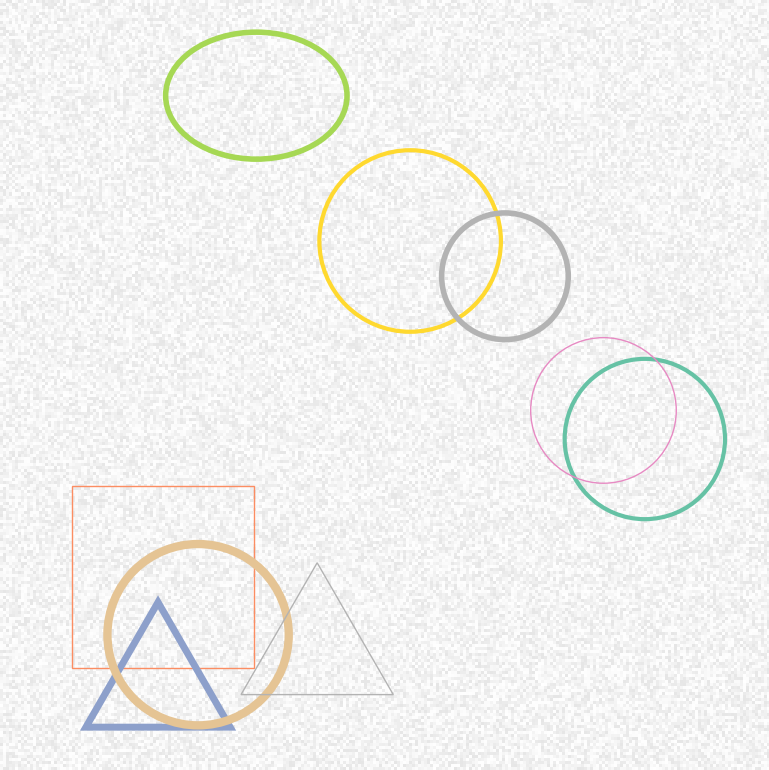[{"shape": "circle", "thickness": 1.5, "radius": 0.52, "center": [0.837, 0.43]}, {"shape": "square", "thickness": 0.5, "radius": 0.59, "center": [0.212, 0.251]}, {"shape": "triangle", "thickness": 2.5, "radius": 0.54, "center": [0.205, 0.11]}, {"shape": "circle", "thickness": 0.5, "radius": 0.47, "center": [0.784, 0.467]}, {"shape": "oval", "thickness": 2, "radius": 0.59, "center": [0.333, 0.876]}, {"shape": "circle", "thickness": 1.5, "radius": 0.59, "center": [0.533, 0.687]}, {"shape": "circle", "thickness": 3, "radius": 0.59, "center": [0.257, 0.176]}, {"shape": "triangle", "thickness": 0.5, "radius": 0.57, "center": [0.412, 0.155]}, {"shape": "circle", "thickness": 2, "radius": 0.41, "center": [0.656, 0.641]}]